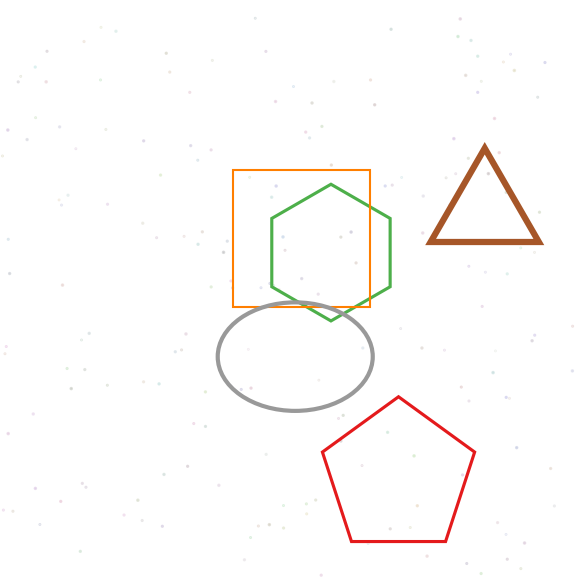[{"shape": "pentagon", "thickness": 1.5, "radius": 0.69, "center": [0.69, 0.174]}, {"shape": "hexagon", "thickness": 1.5, "radius": 0.59, "center": [0.573, 0.562]}, {"shape": "square", "thickness": 1, "radius": 0.59, "center": [0.523, 0.586]}, {"shape": "triangle", "thickness": 3, "radius": 0.54, "center": [0.839, 0.634]}, {"shape": "oval", "thickness": 2, "radius": 0.67, "center": [0.511, 0.382]}]